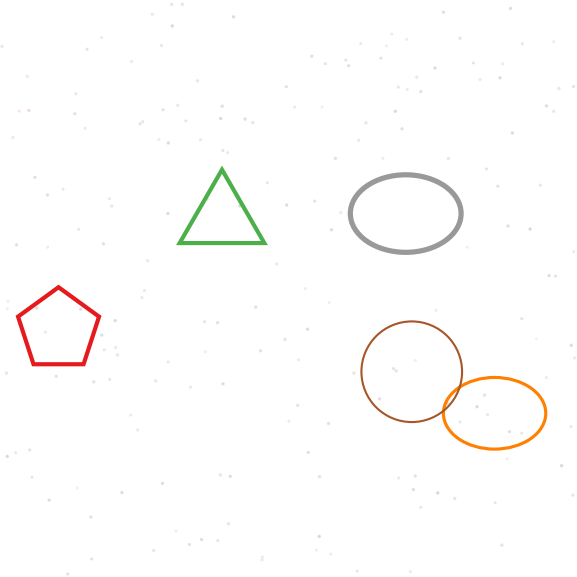[{"shape": "pentagon", "thickness": 2, "radius": 0.37, "center": [0.101, 0.428]}, {"shape": "triangle", "thickness": 2, "radius": 0.42, "center": [0.384, 0.621]}, {"shape": "oval", "thickness": 1.5, "radius": 0.44, "center": [0.856, 0.283]}, {"shape": "circle", "thickness": 1, "radius": 0.44, "center": [0.713, 0.355]}, {"shape": "oval", "thickness": 2.5, "radius": 0.48, "center": [0.703, 0.629]}]